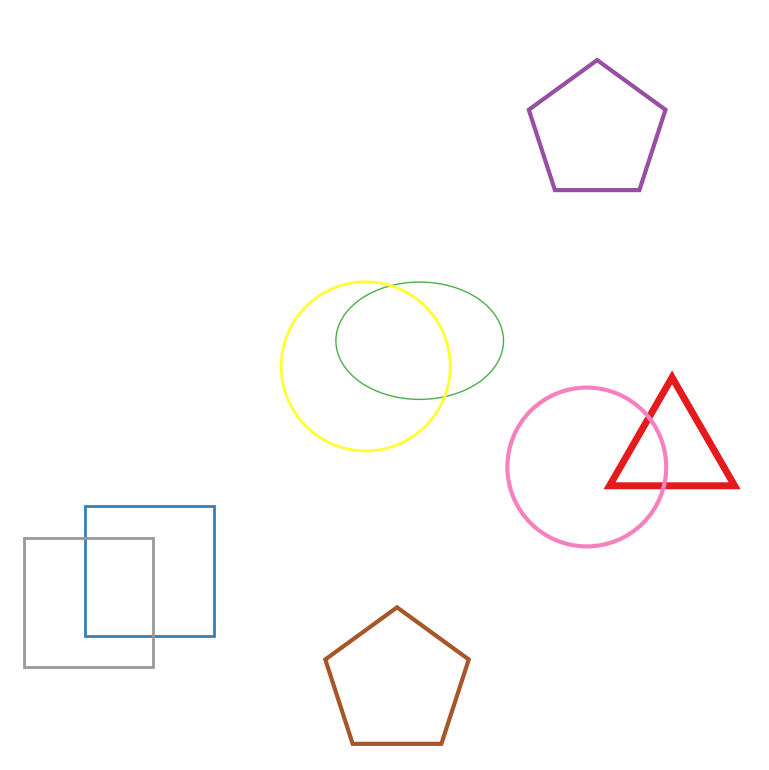[{"shape": "triangle", "thickness": 2.5, "radius": 0.47, "center": [0.873, 0.416]}, {"shape": "square", "thickness": 1, "radius": 0.42, "center": [0.194, 0.259]}, {"shape": "oval", "thickness": 0.5, "radius": 0.54, "center": [0.545, 0.558]}, {"shape": "pentagon", "thickness": 1.5, "radius": 0.47, "center": [0.776, 0.829]}, {"shape": "circle", "thickness": 1, "radius": 0.55, "center": [0.475, 0.524]}, {"shape": "pentagon", "thickness": 1.5, "radius": 0.49, "center": [0.516, 0.113]}, {"shape": "circle", "thickness": 1.5, "radius": 0.52, "center": [0.762, 0.394]}, {"shape": "square", "thickness": 1, "radius": 0.42, "center": [0.115, 0.217]}]